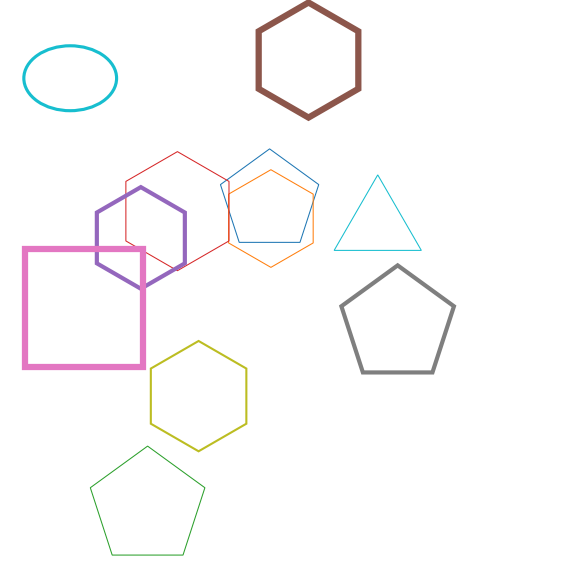[{"shape": "pentagon", "thickness": 0.5, "radius": 0.45, "center": [0.467, 0.652]}, {"shape": "hexagon", "thickness": 0.5, "radius": 0.42, "center": [0.469, 0.621]}, {"shape": "pentagon", "thickness": 0.5, "radius": 0.52, "center": [0.256, 0.122]}, {"shape": "hexagon", "thickness": 0.5, "radius": 0.52, "center": [0.307, 0.633]}, {"shape": "hexagon", "thickness": 2, "radius": 0.44, "center": [0.244, 0.587]}, {"shape": "hexagon", "thickness": 3, "radius": 0.5, "center": [0.534, 0.895]}, {"shape": "square", "thickness": 3, "radius": 0.51, "center": [0.145, 0.466]}, {"shape": "pentagon", "thickness": 2, "radius": 0.51, "center": [0.689, 0.437]}, {"shape": "hexagon", "thickness": 1, "radius": 0.48, "center": [0.344, 0.313]}, {"shape": "oval", "thickness": 1.5, "radius": 0.4, "center": [0.122, 0.864]}, {"shape": "triangle", "thickness": 0.5, "radius": 0.44, "center": [0.654, 0.609]}]